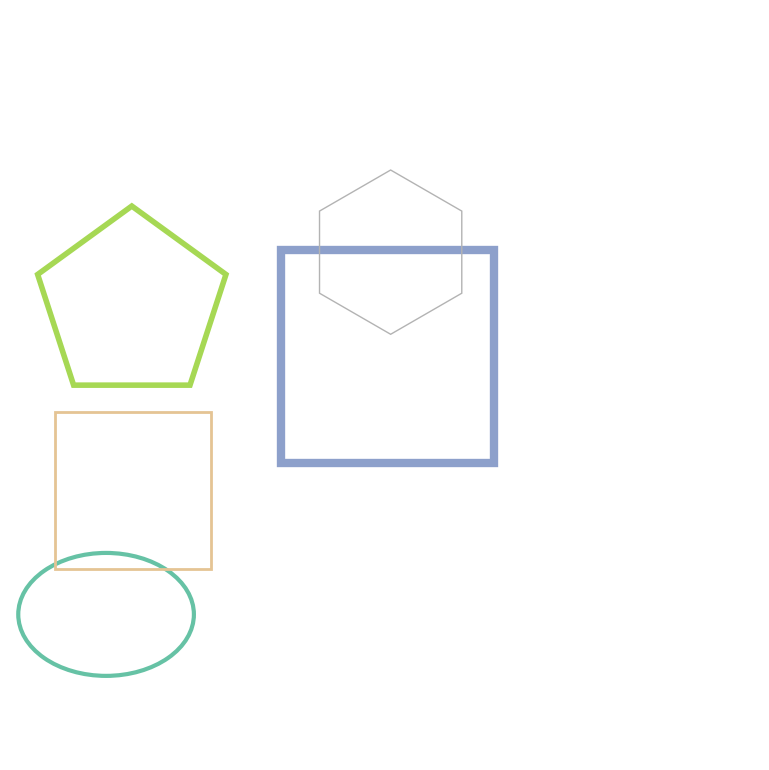[{"shape": "oval", "thickness": 1.5, "radius": 0.57, "center": [0.138, 0.202]}, {"shape": "square", "thickness": 3, "radius": 0.69, "center": [0.504, 0.537]}, {"shape": "pentagon", "thickness": 2, "radius": 0.64, "center": [0.171, 0.604]}, {"shape": "square", "thickness": 1, "radius": 0.51, "center": [0.173, 0.363]}, {"shape": "hexagon", "thickness": 0.5, "radius": 0.53, "center": [0.507, 0.673]}]